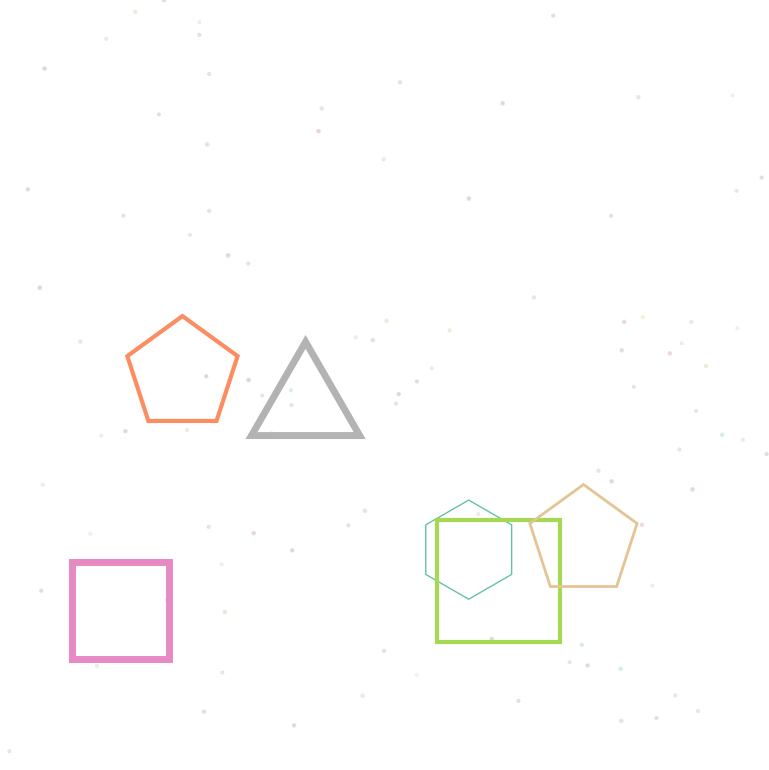[{"shape": "hexagon", "thickness": 0.5, "radius": 0.32, "center": [0.609, 0.286]}, {"shape": "pentagon", "thickness": 1.5, "radius": 0.38, "center": [0.237, 0.514]}, {"shape": "square", "thickness": 2.5, "radius": 0.32, "center": [0.157, 0.207]}, {"shape": "square", "thickness": 1.5, "radius": 0.4, "center": [0.647, 0.245]}, {"shape": "pentagon", "thickness": 1, "radius": 0.37, "center": [0.758, 0.298]}, {"shape": "triangle", "thickness": 2.5, "radius": 0.41, "center": [0.397, 0.475]}]